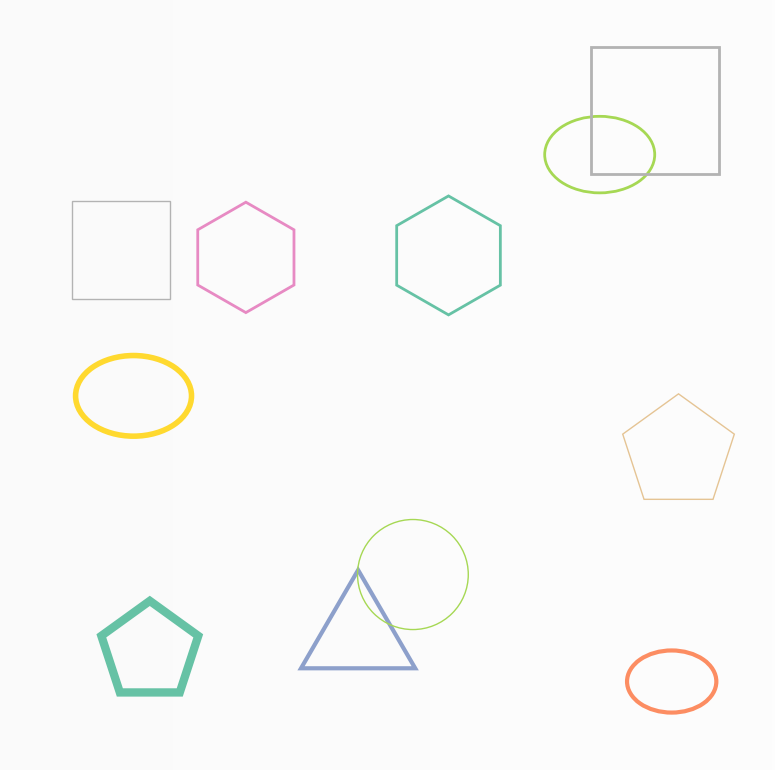[{"shape": "hexagon", "thickness": 1, "radius": 0.39, "center": [0.579, 0.668]}, {"shape": "pentagon", "thickness": 3, "radius": 0.33, "center": [0.193, 0.154]}, {"shape": "oval", "thickness": 1.5, "radius": 0.29, "center": [0.867, 0.115]}, {"shape": "triangle", "thickness": 1.5, "radius": 0.43, "center": [0.462, 0.175]}, {"shape": "hexagon", "thickness": 1, "radius": 0.36, "center": [0.317, 0.666]}, {"shape": "circle", "thickness": 0.5, "radius": 0.36, "center": [0.533, 0.254]}, {"shape": "oval", "thickness": 1, "radius": 0.35, "center": [0.774, 0.799]}, {"shape": "oval", "thickness": 2, "radius": 0.37, "center": [0.172, 0.486]}, {"shape": "pentagon", "thickness": 0.5, "radius": 0.38, "center": [0.876, 0.413]}, {"shape": "square", "thickness": 1, "radius": 0.41, "center": [0.845, 0.856]}, {"shape": "square", "thickness": 0.5, "radius": 0.32, "center": [0.156, 0.675]}]